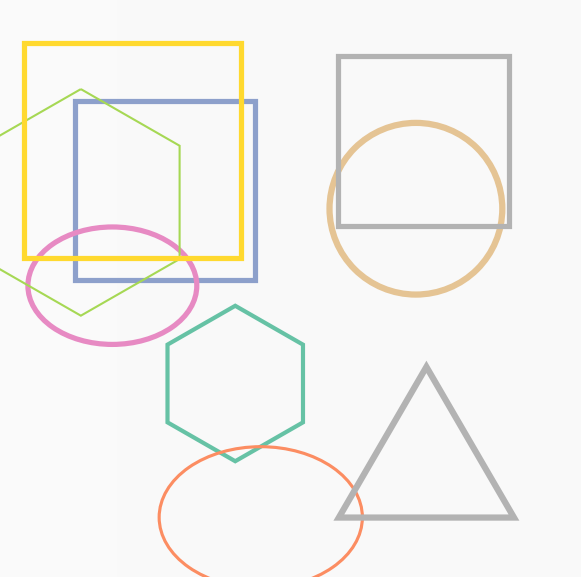[{"shape": "hexagon", "thickness": 2, "radius": 0.67, "center": [0.405, 0.335]}, {"shape": "oval", "thickness": 1.5, "radius": 0.87, "center": [0.449, 0.103]}, {"shape": "square", "thickness": 2.5, "radius": 0.78, "center": [0.284, 0.669]}, {"shape": "oval", "thickness": 2.5, "radius": 0.73, "center": [0.193, 0.504]}, {"shape": "hexagon", "thickness": 1, "radius": 0.98, "center": [0.139, 0.649]}, {"shape": "square", "thickness": 2.5, "radius": 0.93, "center": [0.228, 0.739]}, {"shape": "circle", "thickness": 3, "radius": 0.74, "center": [0.716, 0.638]}, {"shape": "square", "thickness": 2.5, "radius": 0.74, "center": [0.728, 0.755]}, {"shape": "triangle", "thickness": 3, "radius": 0.87, "center": [0.734, 0.19]}]